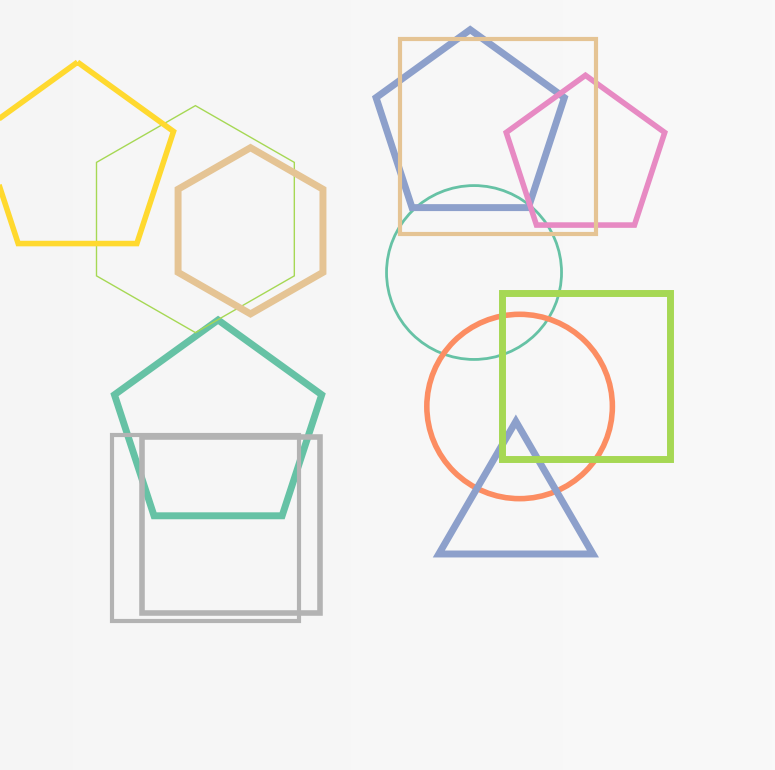[{"shape": "circle", "thickness": 1, "radius": 0.56, "center": [0.612, 0.646]}, {"shape": "pentagon", "thickness": 2.5, "radius": 0.7, "center": [0.281, 0.444]}, {"shape": "circle", "thickness": 2, "radius": 0.6, "center": [0.67, 0.472]}, {"shape": "triangle", "thickness": 2.5, "radius": 0.57, "center": [0.666, 0.338]}, {"shape": "pentagon", "thickness": 2.5, "radius": 0.64, "center": [0.607, 0.834]}, {"shape": "pentagon", "thickness": 2, "radius": 0.54, "center": [0.755, 0.795]}, {"shape": "square", "thickness": 2.5, "radius": 0.54, "center": [0.756, 0.511]}, {"shape": "hexagon", "thickness": 0.5, "radius": 0.74, "center": [0.252, 0.715]}, {"shape": "pentagon", "thickness": 2, "radius": 0.65, "center": [0.1, 0.789]}, {"shape": "square", "thickness": 1.5, "radius": 0.63, "center": [0.643, 0.823]}, {"shape": "hexagon", "thickness": 2.5, "radius": 0.54, "center": [0.323, 0.7]}, {"shape": "square", "thickness": 1.5, "radius": 0.61, "center": [0.265, 0.315]}, {"shape": "square", "thickness": 2, "radius": 0.57, "center": [0.298, 0.318]}]